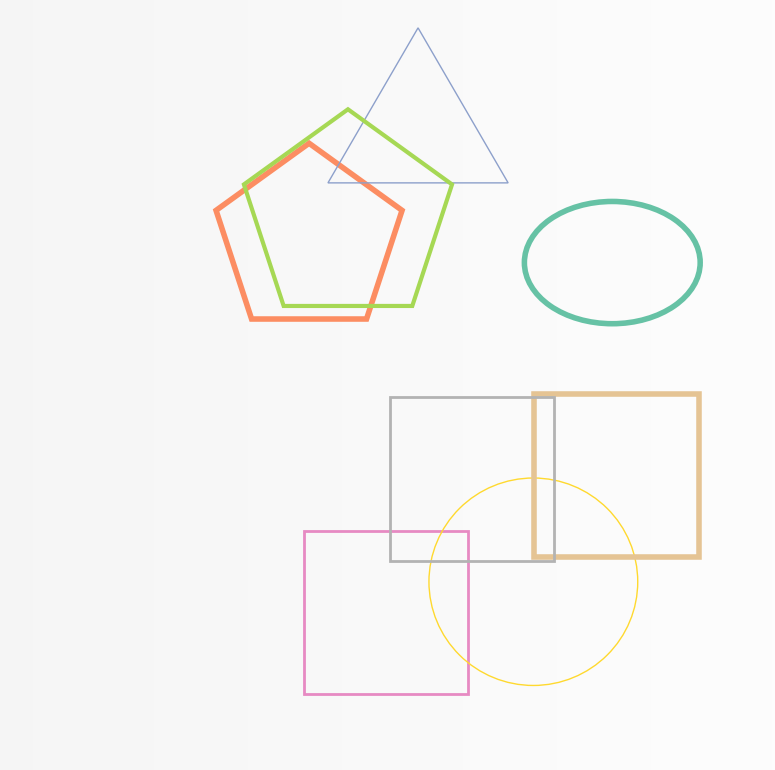[{"shape": "oval", "thickness": 2, "radius": 0.57, "center": [0.79, 0.659]}, {"shape": "pentagon", "thickness": 2, "radius": 0.63, "center": [0.399, 0.688]}, {"shape": "triangle", "thickness": 0.5, "radius": 0.67, "center": [0.539, 0.83]}, {"shape": "square", "thickness": 1, "radius": 0.53, "center": [0.498, 0.205]}, {"shape": "pentagon", "thickness": 1.5, "radius": 0.71, "center": [0.449, 0.717]}, {"shape": "circle", "thickness": 0.5, "radius": 0.67, "center": [0.688, 0.244]}, {"shape": "square", "thickness": 2, "radius": 0.53, "center": [0.795, 0.382]}, {"shape": "square", "thickness": 1, "radius": 0.53, "center": [0.609, 0.378]}]